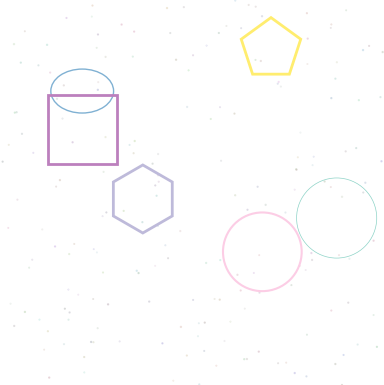[{"shape": "circle", "thickness": 0.5, "radius": 0.52, "center": [0.874, 0.434]}, {"shape": "hexagon", "thickness": 2, "radius": 0.44, "center": [0.371, 0.483]}, {"shape": "oval", "thickness": 1, "radius": 0.41, "center": [0.214, 0.764]}, {"shape": "circle", "thickness": 1.5, "radius": 0.51, "center": [0.681, 0.346]}, {"shape": "square", "thickness": 2, "radius": 0.45, "center": [0.215, 0.664]}, {"shape": "pentagon", "thickness": 2, "radius": 0.41, "center": [0.704, 0.873]}]